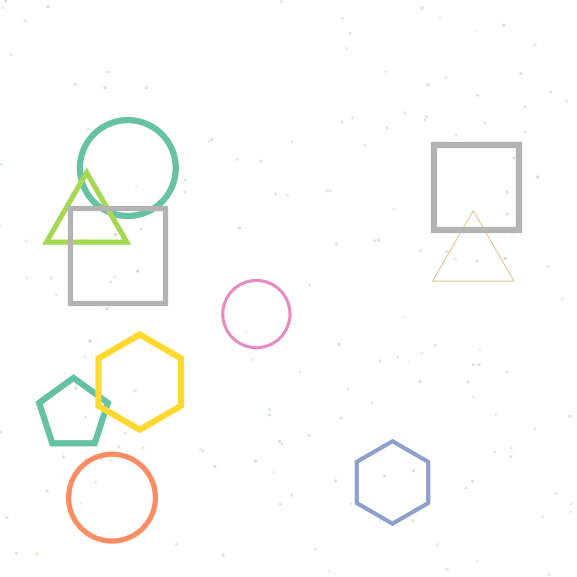[{"shape": "circle", "thickness": 3, "radius": 0.42, "center": [0.221, 0.708]}, {"shape": "pentagon", "thickness": 3, "radius": 0.31, "center": [0.127, 0.282]}, {"shape": "circle", "thickness": 2.5, "radius": 0.38, "center": [0.194, 0.137]}, {"shape": "hexagon", "thickness": 2, "radius": 0.36, "center": [0.68, 0.164]}, {"shape": "circle", "thickness": 1.5, "radius": 0.29, "center": [0.444, 0.455]}, {"shape": "triangle", "thickness": 2.5, "radius": 0.4, "center": [0.15, 0.62]}, {"shape": "hexagon", "thickness": 3, "radius": 0.41, "center": [0.242, 0.337]}, {"shape": "triangle", "thickness": 0.5, "radius": 0.41, "center": [0.82, 0.553]}, {"shape": "square", "thickness": 3, "radius": 0.36, "center": [0.825, 0.674]}, {"shape": "square", "thickness": 2.5, "radius": 0.41, "center": [0.204, 0.556]}]